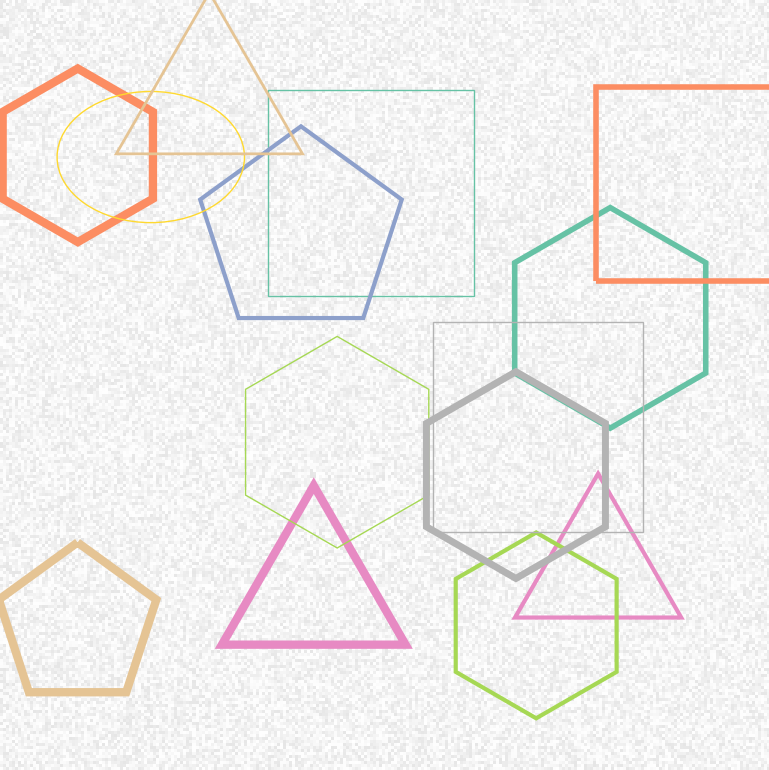[{"shape": "square", "thickness": 0.5, "radius": 0.67, "center": [0.482, 0.75]}, {"shape": "hexagon", "thickness": 2, "radius": 0.72, "center": [0.792, 0.587]}, {"shape": "hexagon", "thickness": 3, "radius": 0.56, "center": [0.101, 0.798]}, {"shape": "square", "thickness": 2, "radius": 0.63, "center": [0.9, 0.76]}, {"shape": "pentagon", "thickness": 1.5, "radius": 0.69, "center": [0.391, 0.698]}, {"shape": "triangle", "thickness": 3, "radius": 0.69, "center": [0.407, 0.232]}, {"shape": "triangle", "thickness": 1.5, "radius": 0.62, "center": [0.777, 0.26]}, {"shape": "hexagon", "thickness": 0.5, "radius": 0.69, "center": [0.438, 0.426]}, {"shape": "hexagon", "thickness": 1.5, "radius": 0.6, "center": [0.696, 0.188]}, {"shape": "oval", "thickness": 0.5, "radius": 0.61, "center": [0.196, 0.796]}, {"shape": "pentagon", "thickness": 3, "radius": 0.54, "center": [0.101, 0.188]}, {"shape": "triangle", "thickness": 1, "radius": 0.7, "center": [0.272, 0.87]}, {"shape": "hexagon", "thickness": 2.5, "radius": 0.67, "center": [0.67, 0.383]}, {"shape": "square", "thickness": 0.5, "radius": 0.68, "center": [0.699, 0.446]}]